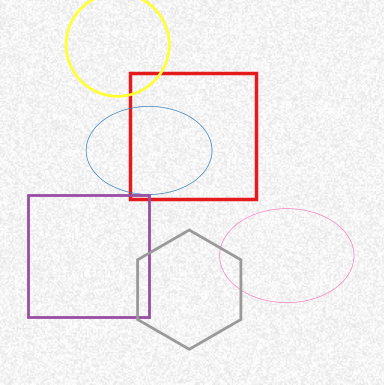[{"shape": "square", "thickness": 2.5, "radius": 0.82, "center": [0.502, 0.646]}, {"shape": "oval", "thickness": 0.5, "radius": 0.82, "center": [0.387, 0.609]}, {"shape": "square", "thickness": 2, "radius": 0.79, "center": [0.229, 0.336]}, {"shape": "circle", "thickness": 2, "radius": 0.67, "center": [0.306, 0.884]}, {"shape": "oval", "thickness": 0.5, "radius": 0.87, "center": [0.745, 0.336]}, {"shape": "hexagon", "thickness": 2, "radius": 0.77, "center": [0.492, 0.248]}]